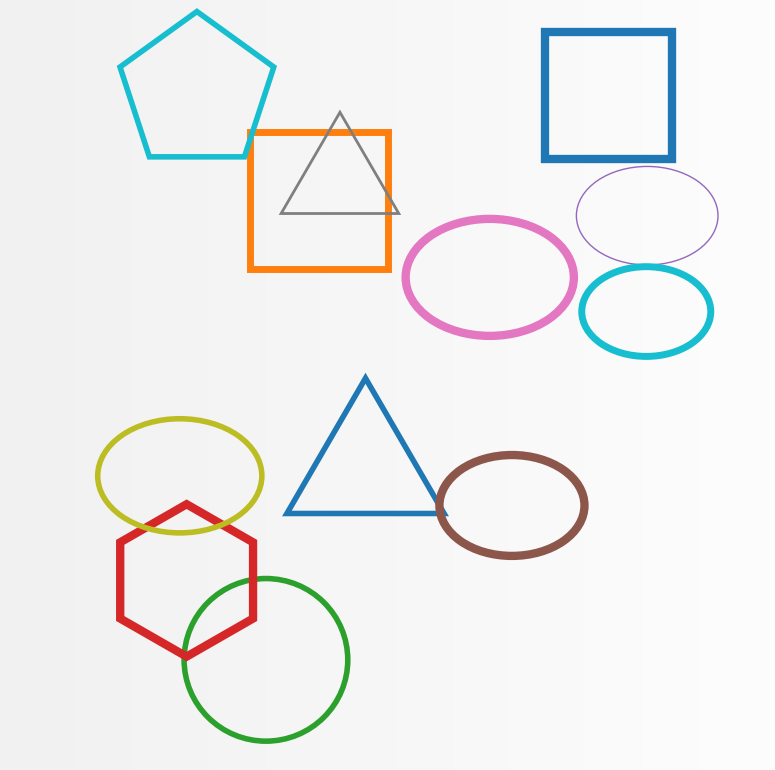[{"shape": "square", "thickness": 3, "radius": 0.41, "center": [0.785, 0.876]}, {"shape": "triangle", "thickness": 2, "radius": 0.59, "center": [0.472, 0.392]}, {"shape": "square", "thickness": 2.5, "radius": 0.44, "center": [0.412, 0.739]}, {"shape": "circle", "thickness": 2, "radius": 0.53, "center": [0.343, 0.143]}, {"shape": "hexagon", "thickness": 3, "radius": 0.49, "center": [0.241, 0.246]}, {"shape": "oval", "thickness": 0.5, "radius": 0.46, "center": [0.835, 0.72]}, {"shape": "oval", "thickness": 3, "radius": 0.47, "center": [0.661, 0.344]}, {"shape": "oval", "thickness": 3, "radius": 0.54, "center": [0.632, 0.64]}, {"shape": "triangle", "thickness": 1, "radius": 0.44, "center": [0.439, 0.767]}, {"shape": "oval", "thickness": 2, "radius": 0.53, "center": [0.232, 0.382]}, {"shape": "oval", "thickness": 2.5, "radius": 0.42, "center": [0.834, 0.595]}, {"shape": "pentagon", "thickness": 2, "radius": 0.52, "center": [0.254, 0.881]}]